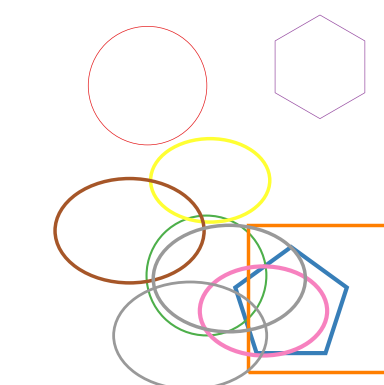[{"shape": "circle", "thickness": 0.5, "radius": 0.77, "center": [0.383, 0.778]}, {"shape": "pentagon", "thickness": 3, "radius": 0.76, "center": [0.756, 0.206]}, {"shape": "circle", "thickness": 1.5, "radius": 0.78, "center": [0.536, 0.284]}, {"shape": "hexagon", "thickness": 0.5, "radius": 0.67, "center": [0.831, 0.826]}, {"shape": "square", "thickness": 2.5, "radius": 0.96, "center": [0.835, 0.224]}, {"shape": "oval", "thickness": 2.5, "radius": 0.77, "center": [0.546, 0.532]}, {"shape": "oval", "thickness": 2.5, "radius": 0.97, "center": [0.337, 0.401]}, {"shape": "oval", "thickness": 3, "radius": 0.83, "center": [0.684, 0.192]}, {"shape": "oval", "thickness": 2, "radius": 0.99, "center": [0.494, 0.128]}, {"shape": "oval", "thickness": 2.5, "radius": 0.99, "center": [0.596, 0.276]}]